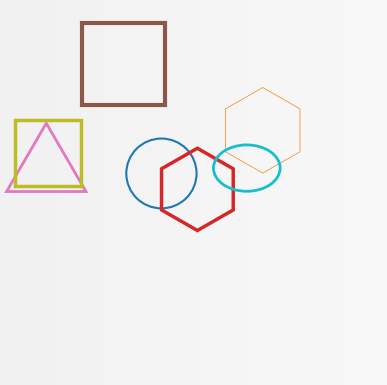[{"shape": "circle", "thickness": 1.5, "radius": 0.45, "center": [0.417, 0.55]}, {"shape": "hexagon", "thickness": 0.5, "radius": 0.56, "center": [0.678, 0.662]}, {"shape": "hexagon", "thickness": 2.5, "radius": 0.53, "center": [0.509, 0.508]}, {"shape": "square", "thickness": 3, "radius": 0.53, "center": [0.319, 0.833]}, {"shape": "triangle", "thickness": 2, "radius": 0.59, "center": [0.119, 0.562]}, {"shape": "square", "thickness": 2.5, "radius": 0.43, "center": [0.123, 0.603]}, {"shape": "oval", "thickness": 2, "radius": 0.43, "center": [0.637, 0.563]}]